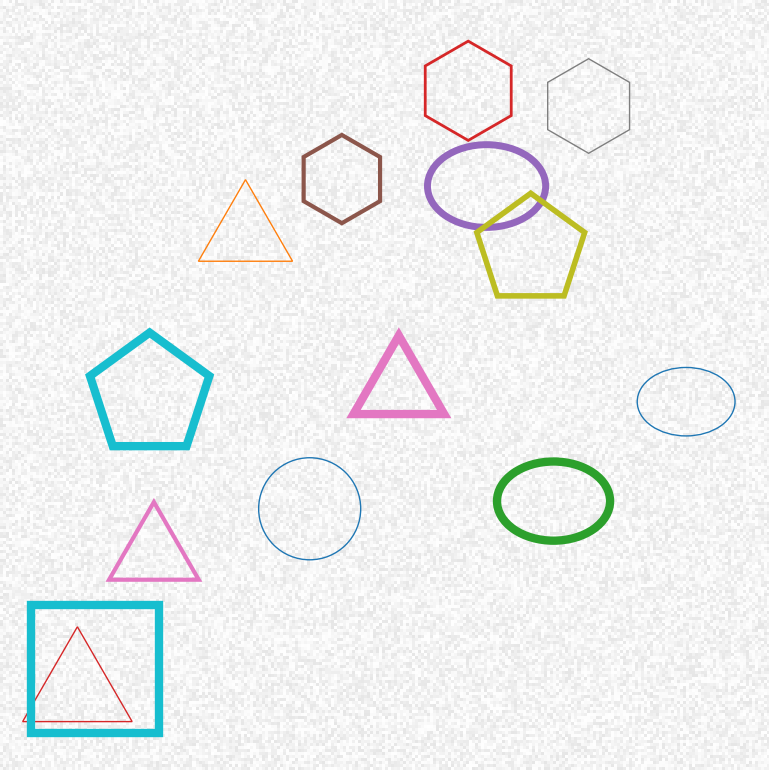[{"shape": "oval", "thickness": 0.5, "radius": 0.32, "center": [0.891, 0.478]}, {"shape": "circle", "thickness": 0.5, "radius": 0.33, "center": [0.402, 0.339]}, {"shape": "triangle", "thickness": 0.5, "radius": 0.35, "center": [0.319, 0.696]}, {"shape": "oval", "thickness": 3, "radius": 0.37, "center": [0.719, 0.349]}, {"shape": "hexagon", "thickness": 1, "radius": 0.32, "center": [0.608, 0.882]}, {"shape": "triangle", "thickness": 0.5, "radius": 0.41, "center": [0.101, 0.104]}, {"shape": "oval", "thickness": 2.5, "radius": 0.38, "center": [0.632, 0.758]}, {"shape": "hexagon", "thickness": 1.5, "radius": 0.29, "center": [0.444, 0.767]}, {"shape": "triangle", "thickness": 1.5, "radius": 0.34, "center": [0.2, 0.281]}, {"shape": "triangle", "thickness": 3, "radius": 0.34, "center": [0.518, 0.496]}, {"shape": "hexagon", "thickness": 0.5, "radius": 0.31, "center": [0.764, 0.862]}, {"shape": "pentagon", "thickness": 2, "radius": 0.37, "center": [0.689, 0.675]}, {"shape": "pentagon", "thickness": 3, "radius": 0.41, "center": [0.194, 0.487]}, {"shape": "square", "thickness": 3, "radius": 0.42, "center": [0.124, 0.132]}]